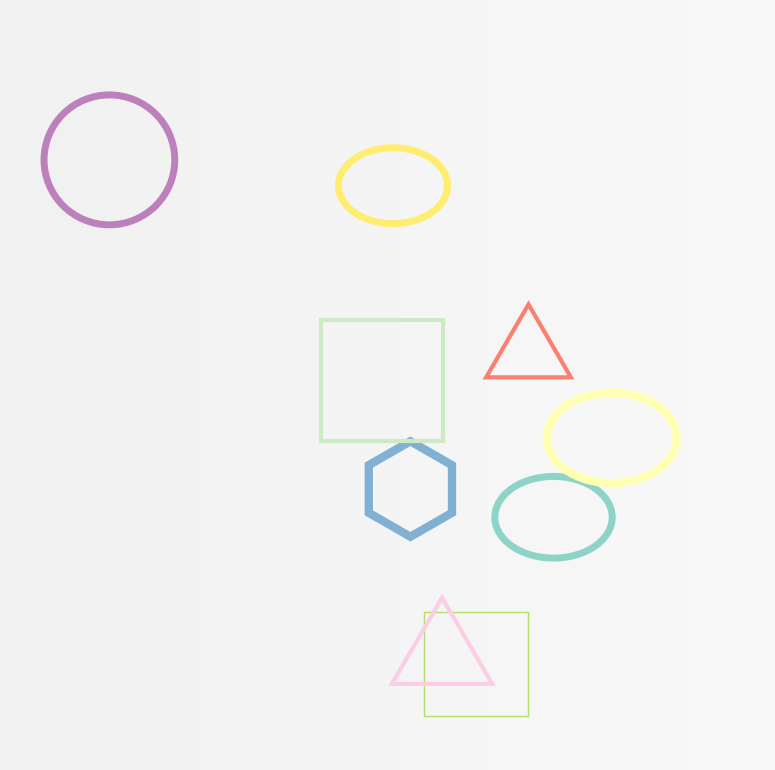[{"shape": "oval", "thickness": 2.5, "radius": 0.38, "center": [0.714, 0.328]}, {"shape": "oval", "thickness": 3, "radius": 0.42, "center": [0.789, 0.431]}, {"shape": "triangle", "thickness": 1.5, "radius": 0.32, "center": [0.682, 0.542]}, {"shape": "hexagon", "thickness": 3, "radius": 0.31, "center": [0.53, 0.365]}, {"shape": "square", "thickness": 0.5, "radius": 0.34, "center": [0.614, 0.137]}, {"shape": "triangle", "thickness": 1.5, "radius": 0.37, "center": [0.57, 0.149]}, {"shape": "circle", "thickness": 2.5, "radius": 0.42, "center": [0.141, 0.792]}, {"shape": "square", "thickness": 1.5, "radius": 0.39, "center": [0.493, 0.506]}, {"shape": "oval", "thickness": 2.5, "radius": 0.35, "center": [0.507, 0.759]}]